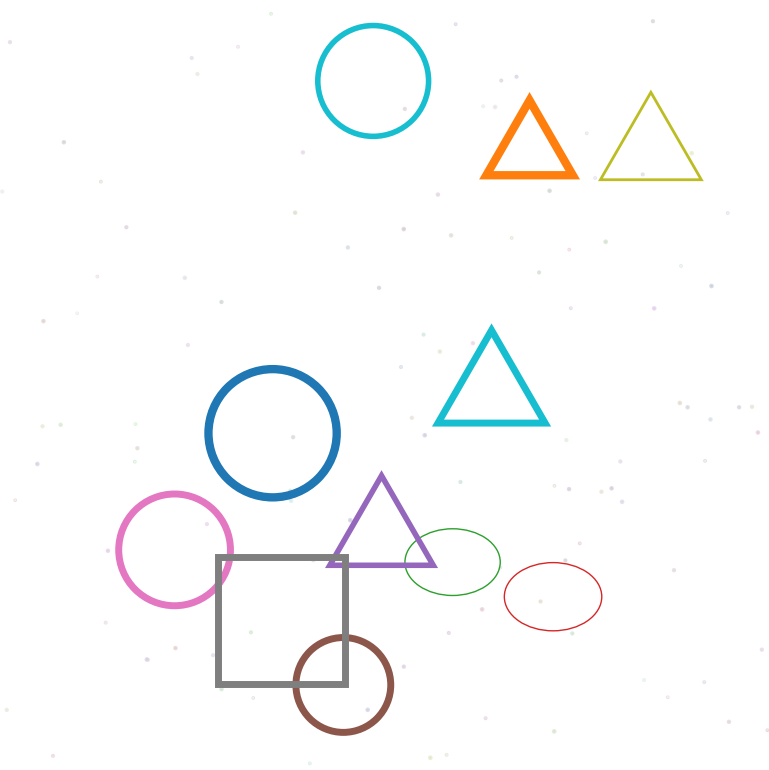[{"shape": "circle", "thickness": 3, "radius": 0.42, "center": [0.354, 0.437]}, {"shape": "triangle", "thickness": 3, "radius": 0.32, "center": [0.688, 0.805]}, {"shape": "oval", "thickness": 0.5, "radius": 0.31, "center": [0.588, 0.27]}, {"shape": "oval", "thickness": 0.5, "radius": 0.32, "center": [0.718, 0.225]}, {"shape": "triangle", "thickness": 2, "radius": 0.39, "center": [0.496, 0.305]}, {"shape": "circle", "thickness": 2.5, "radius": 0.31, "center": [0.446, 0.11]}, {"shape": "circle", "thickness": 2.5, "radius": 0.36, "center": [0.227, 0.286]}, {"shape": "square", "thickness": 2.5, "radius": 0.41, "center": [0.366, 0.194]}, {"shape": "triangle", "thickness": 1, "radius": 0.38, "center": [0.845, 0.804]}, {"shape": "circle", "thickness": 2, "radius": 0.36, "center": [0.485, 0.895]}, {"shape": "triangle", "thickness": 2.5, "radius": 0.4, "center": [0.638, 0.491]}]